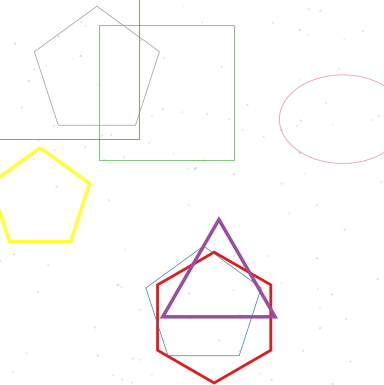[{"shape": "hexagon", "thickness": 2, "radius": 0.85, "center": [0.556, 0.175]}, {"shape": "pentagon", "thickness": 0.5, "radius": 0.79, "center": [0.529, 0.203]}, {"shape": "square", "thickness": 0.5, "radius": 0.87, "center": [0.433, 0.76]}, {"shape": "triangle", "thickness": 2.5, "radius": 0.84, "center": [0.569, 0.261]}, {"shape": "pentagon", "thickness": 2.5, "radius": 0.68, "center": [0.104, 0.481]}, {"shape": "square", "thickness": 0.5, "radius": 0.97, "center": [0.167, 0.832]}, {"shape": "oval", "thickness": 0.5, "radius": 0.82, "center": [0.89, 0.691]}, {"shape": "pentagon", "thickness": 0.5, "radius": 0.85, "center": [0.252, 0.813]}]